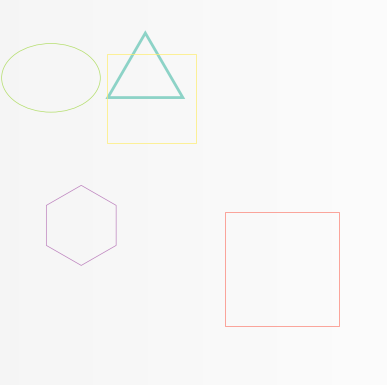[{"shape": "triangle", "thickness": 2, "radius": 0.56, "center": [0.375, 0.802]}, {"shape": "square", "thickness": 0.5, "radius": 0.74, "center": [0.727, 0.302]}, {"shape": "oval", "thickness": 0.5, "radius": 0.64, "center": [0.132, 0.798]}, {"shape": "hexagon", "thickness": 0.5, "radius": 0.52, "center": [0.21, 0.415]}, {"shape": "square", "thickness": 0.5, "radius": 0.58, "center": [0.39, 0.744]}]